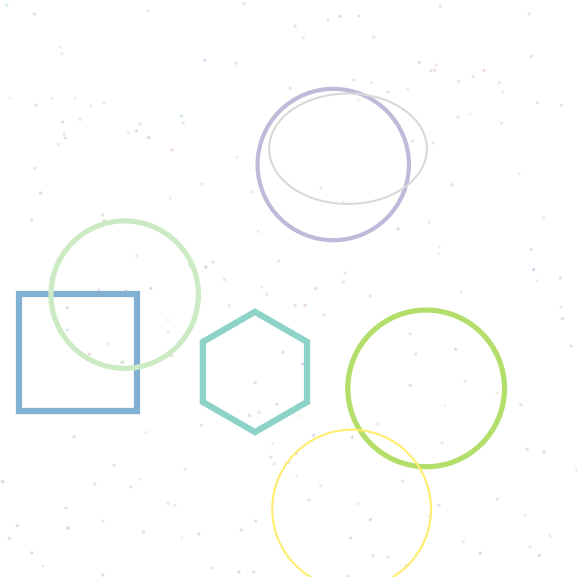[{"shape": "hexagon", "thickness": 3, "radius": 0.52, "center": [0.441, 0.355]}, {"shape": "circle", "thickness": 2, "radius": 0.66, "center": [0.577, 0.714]}, {"shape": "square", "thickness": 3, "radius": 0.51, "center": [0.135, 0.388]}, {"shape": "circle", "thickness": 2.5, "radius": 0.68, "center": [0.738, 0.327]}, {"shape": "oval", "thickness": 1, "radius": 0.68, "center": [0.603, 0.742]}, {"shape": "circle", "thickness": 2.5, "radius": 0.64, "center": [0.216, 0.489]}, {"shape": "circle", "thickness": 1, "radius": 0.69, "center": [0.609, 0.118]}]